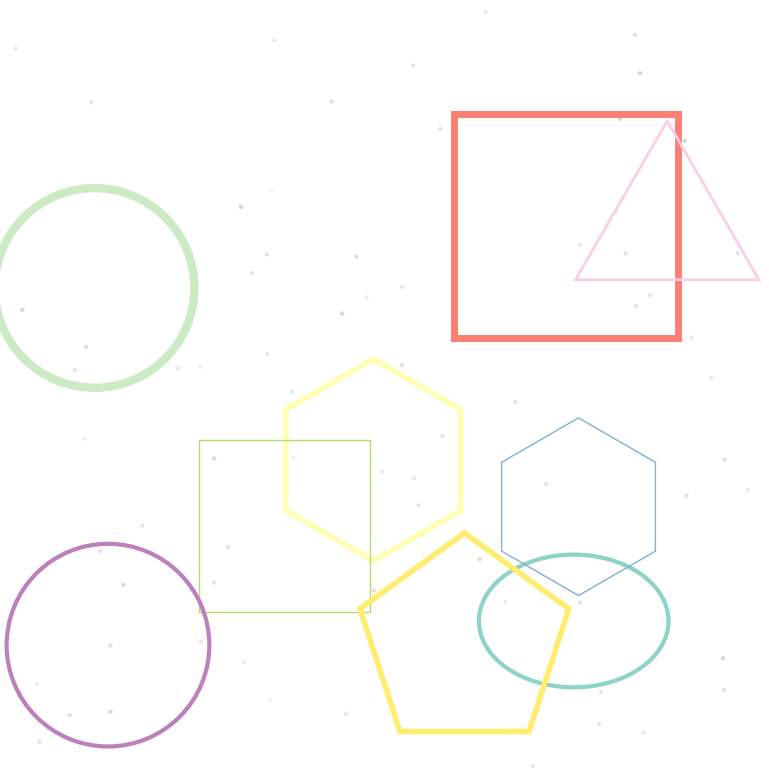[{"shape": "oval", "thickness": 1.5, "radius": 0.62, "center": [0.745, 0.194]}, {"shape": "hexagon", "thickness": 2, "radius": 0.66, "center": [0.485, 0.403]}, {"shape": "square", "thickness": 2.5, "radius": 0.73, "center": [0.735, 0.706]}, {"shape": "hexagon", "thickness": 0.5, "radius": 0.58, "center": [0.751, 0.342]}, {"shape": "square", "thickness": 0.5, "radius": 0.56, "center": [0.37, 0.317]}, {"shape": "triangle", "thickness": 1, "radius": 0.69, "center": [0.867, 0.706]}, {"shape": "circle", "thickness": 1.5, "radius": 0.66, "center": [0.14, 0.162]}, {"shape": "circle", "thickness": 3, "radius": 0.65, "center": [0.123, 0.626]}, {"shape": "pentagon", "thickness": 2, "radius": 0.71, "center": [0.603, 0.165]}]